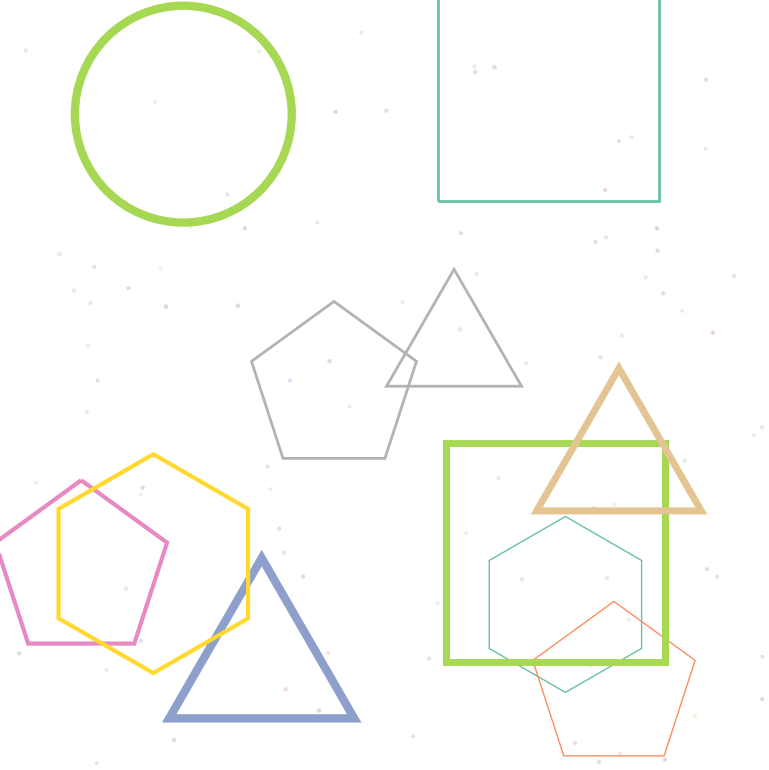[{"shape": "square", "thickness": 1, "radius": 0.71, "center": [0.712, 0.882]}, {"shape": "hexagon", "thickness": 0.5, "radius": 0.57, "center": [0.734, 0.215]}, {"shape": "pentagon", "thickness": 0.5, "radius": 0.55, "center": [0.797, 0.108]}, {"shape": "triangle", "thickness": 3, "radius": 0.69, "center": [0.34, 0.136]}, {"shape": "pentagon", "thickness": 1.5, "radius": 0.59, "center": [0.105, 0.259]}, {"shape": "square", "thickness": 2.5, "radius": 0.71, "center": [0.721, 0.282]}, {"shape": "circle", "thickness": 3, "radius": 0.7, "center": [0.238, 0.852]}, {"shape": "hexagon", "thickness": 1.5, "radius": 0.71, "center": [0.199, 0.268]}, {"shape": "triangle", "thickness": 2.5, "radius": 0.62, "center": [0.804, 0.398]}, {"shape": "pentagon", "thickness": 1, "radius": 0.56, "center": [0.434, 0.496]}, {"shape": "triangle", "thickness": 1, "radius": 0.51, "center": [0.59, 0.549]}]